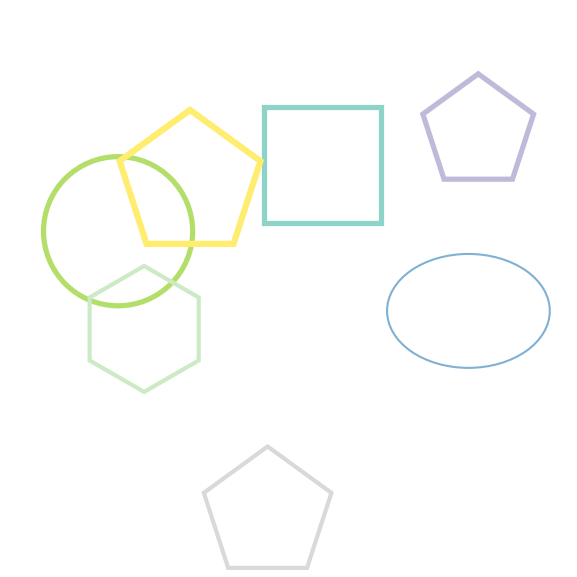[{"shape": "square", "thickness": 2.5, "radius": 0.5, "center": [0.558, 0.714]}, {"shape": "pentagon", "thickness": 2.5, "radius": 0.5, "center": [0.828, 0.77]}, {"shape": "oval", "thickness": 1, "radius": 0.7, "center": [0.811, 0.461]}, {"shape": "circle", "thickness": 2.5, "radius": 0.65, "center": [0.204, 0.599]}, {"shape": "pentagon", "thickness": 2, "radius": 0.58, "center": [0.463, 0.11]}, {"shape": "hexagon", "thickness": 2, "radius": 0.55, "center": [0.25, 0.429]}, {"shape": "pentagon", "thickness": 3, "radius": 0.64, "center": [0.329, 0.681]}]